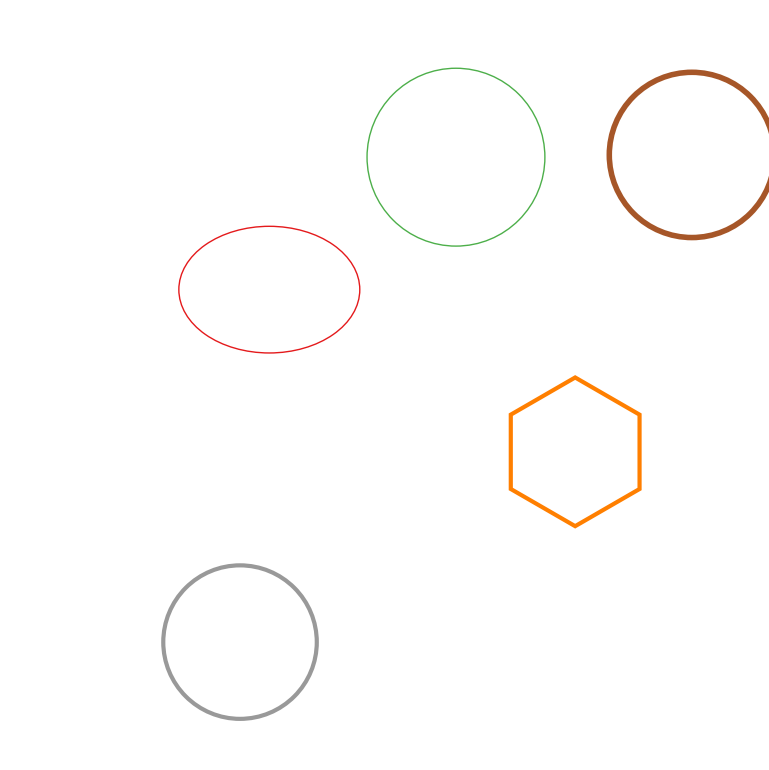[{"shape": "oval", "thickness": 0.5, "radius": 0.59, "center": [0.35, 0.624]}, {"shape": "circle", "thickness": 0.5, "radius": 0.58, "center": [0.592, 0.796]}, {"shape": "hexagon", "thickness": 1.5, "radius": 0.48, "center": [0.747, 0.413]}, {"shape": "circle", "thickness": 2, "radius": 0.54, "center": [0.899, 0.799]}, {"shape": "circle", "thickness": 1.5, "radius": 0.5, "center": [0.312, 0.166]}]